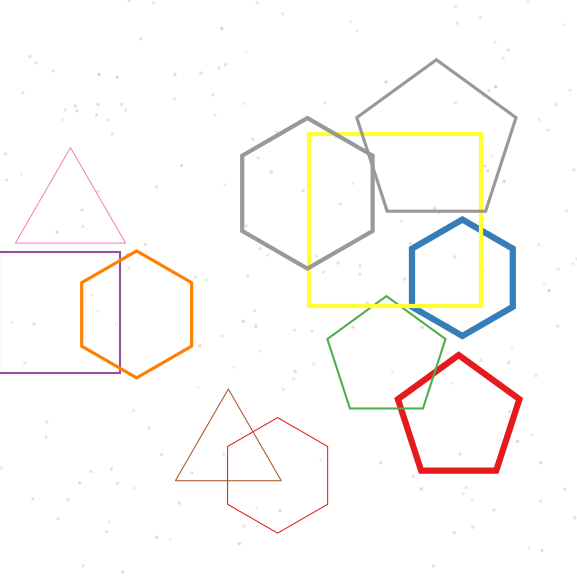[{"shape": "pentagon", "thickness": 3, "radius": 0.55, "center": [0.794, 0.274]}, {"shape": "hexagon", "thickness": 0.5, "radius": 0.5, "center": [0.481, 0.176]}, {"shape": "hexagon", "thickness": 3, "radius": 0.5, "center": [0.801, 0.518]}, {"shape": "pentagon", "thickness": 1, "radius": 0.54, "center": [0.669, 0.379]}, {"shape": "square", "thickness": 1, "radius": 0.52, "center": [0.103, 0.458]}, {"shape": "hexagon", "thickness": 1.5, "radius": 0.55, "center": [0.237, 0.455]}, {"shape": "square", "thickness": 2, "radius": 0.74, "center": [0.684, 0.618]}, {"shape": "triangle", "thickness": 0.5, "radius": 0.53, "center": [0.395, 0.22]}, {"shape": "triangle", "thickness": 0.5, "radius": 0.55, "center": [0.122, 0.633]}, {"shape": "hexagon", "thickness": 2, "radius": 0.65, "center": [0.532, 0.664]}, {"shape": "pentagon", "thickness": 1.5, "radius": 0.72, "center": [0.756, 0.751]}]